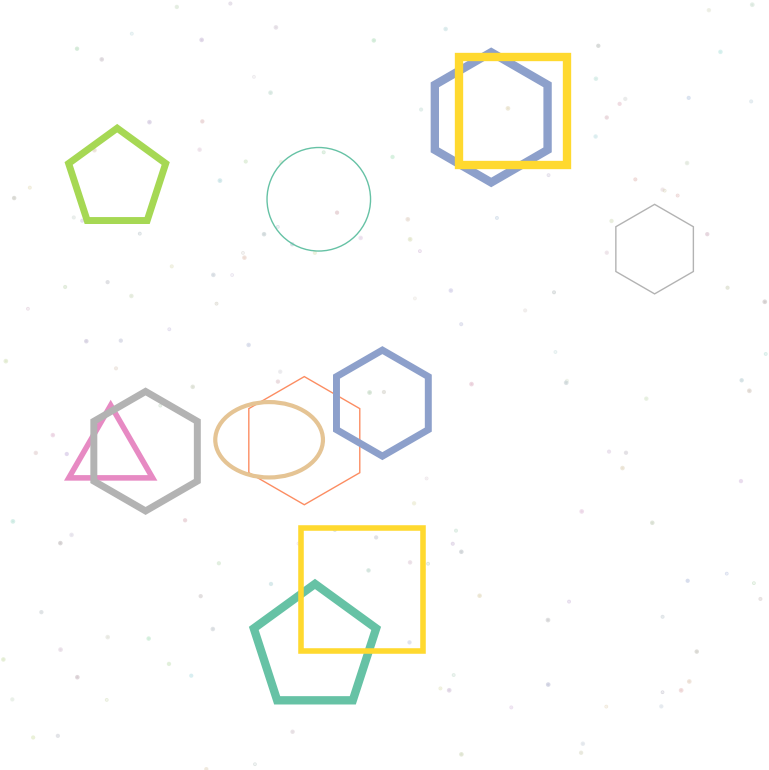[{"shape": "circle", "thickness": 0.5, "radius": 0.34, "center": [0.414, 0.741]}, {"shape": "pentagon", "thickness": 3, "radius": 0.42, "center": [0.409, 0.158]}, {"shape": "hexagon", "thickness": 0.5, "radius": 0.42, "center": [0.395, 0.428]}, {"shape": "hexagon", "thickness": 2.5, "radius": 0.34, "center": [0.497, 0.476]}, {"shape": "hexagon", "thickness": 3, "radius": 0.42, "center": [0.638, 0.848]}, {"shape": "triangle", "thickness": 2, "radius": 0.31, "center": [0.144, 0.411]}, {"shape": "pentagon", "thickness": 2.5, "radius": 0.33, "center": [0.152, 0.767]}, {"shape": "square", "thickness": 3, "radius": 0.35, "center": [0.666, 0.856]}, {"shape": "square", "thickness": 2, "radius": 0.4, "center": [0.47, 0.234]}, {"shape": "oval", "thickness": 1.5, "radius": 0.35, "center": [0.349, 0.429]}, {"shape": "hexagon", "thickness": 0.5, "radius": 0.29, "center": [0.85, 0.676]}, {"shape": "hexagon", "thickness": 2.5, "radius": 0.39, "center": [0.189, 0.414]}]